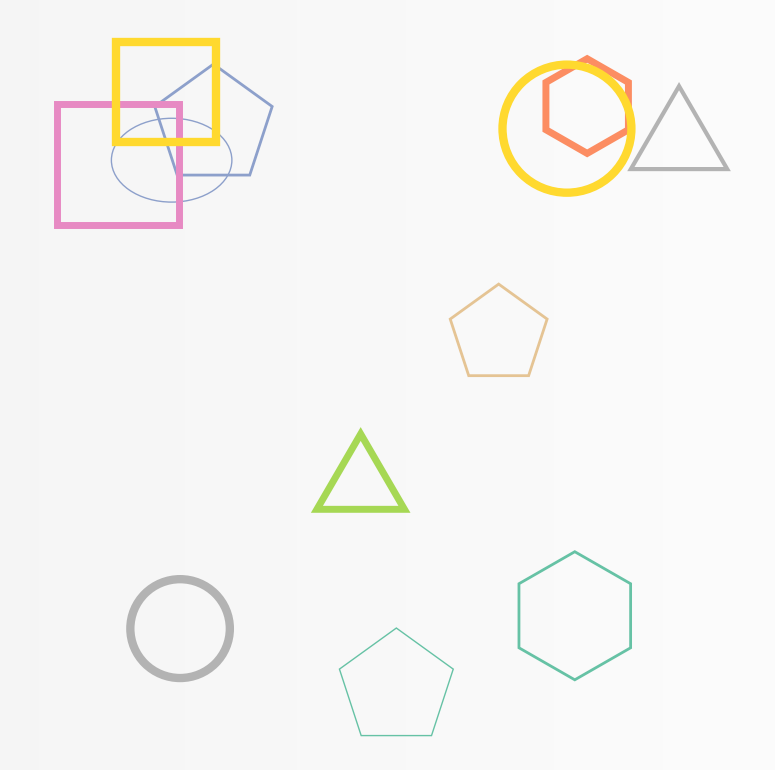[{"shape": "hexagon", "thickness": 1, "radius": 0.42, "center": [0.742, 0.2]}, {"shape": "pentagon", "thickness": 0.5, "radius": 0.39, "center": [0.511, 0.107]}, {"shape": "hexagon", "thickness": 2.5, "radius": 0.31, "center": [0.758, 0.862]}, {"shape": "oval", "thickness": 0.5, "radius": 0.39, "center": [0.221, 0.792]}, {"shape": "pentagon", "thickness": 1, "radius": 0.4, "center": [0.275, 0.837]}, {"shape": "square", "thickness": 2.5, "radius": 0.39, "center": [0.152, 0.787]}, {"shape": "triangle", "thickness": 2.5, "radius": 0.33, "center": [0.465, 0.371]}, {"shape": "circle", "thickness": 3, "radius": 0.42, "center": [0.732, 0.833]}, {"shape": "square", "thickness": 3, "radius": 0.33, "center": [0.214, 0.881]}, {"shape": "pentagon", "thickness": 1, "radius": 0.33, "center": [0.643, 0.565]}, {"shape": "triangle", "thickness": 1.5, "radius": 0.36, "center": [0.876, 0.816]}, {"shape": "circle", "thickness": 3, "radius": 0.32, "center": [0.232, 0.184]}]